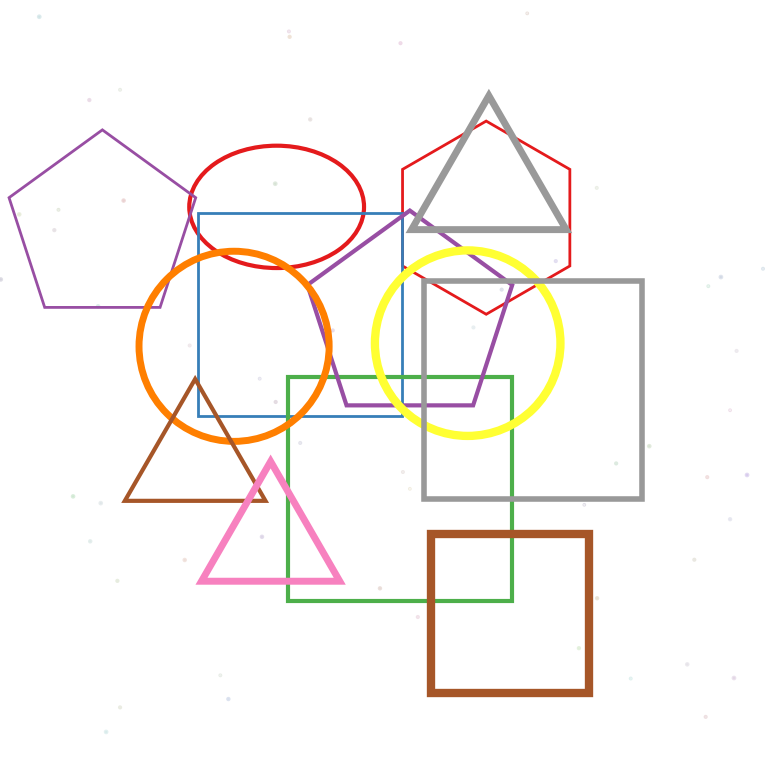[{"shape": "oval", "thickness": 1.5, "radius": 0.57, "center": [0.359, 0.731]}, {"shape": "hexagon", "thickness": 1, "radius": 0.63, "center": [0.631, 0.717]}, {"shape": "square", "thickness": 1, "radius": 0.66, "center": [0.39, 0.591]}, {"shape": "square", "thickness": 1.5, "radius": 0.73, "center": [0.52, 0.365]}, {"shape": "pentagon", "thickness": 1.5, "radius": 0.7, "center": [0.532, 0.587]}, {"shape": "pentagon", "thickness": 1, "radius": 0.64, "center": [0.133, 0.704]}, {"shape": "circle", "thickness": 2.5, "radius": 0.62, "center": [0.304, 0.55]}, {"shape": "circle", "thickness": 3, "radius": 0.6, "center": [0.607, 0.554]}, {"shape": "square", "thickness": 3, "radius": 0.52, "center": [0.662, 0.203]}, {"shape": "triangle", "thickness": 1.5, "radius": 0.53, "center": [0.253, 0.402]}, {"shape": "triangle", "thickness": 2.5, "radius": 0.52, "center": [0.351, 0.297]}, {"shape": "triangle", "thickness": 2.5, "radius": 0.58, "center": [0.635, 0.76]}, {"shape": "square", "thickness": 2, "radius": 0.71, "center": [0.692, 0.493]}]